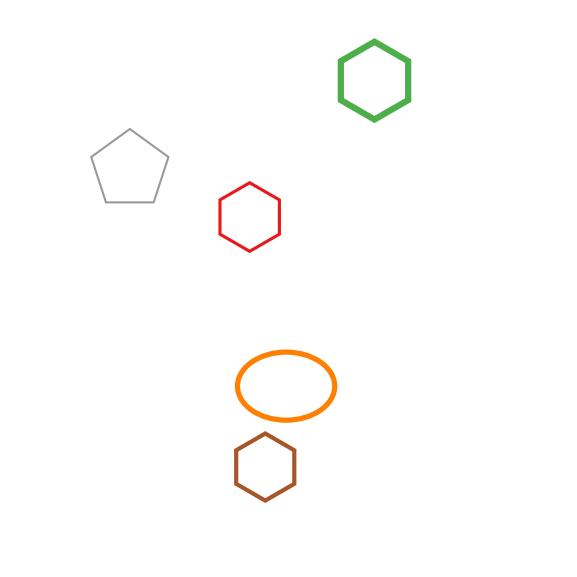[{"shape": "hexagon", "thickness": 1.5, "radius": 0.3, "center": [0.432, 0.623]}, {"shape": "hexagon", "thickness": 3, "radius": 0.34, "center": [0.648, 0.86]}, {"shape": "oval", "thickness": 2.5, "radius": 0.42, "center": [0.495, 0.33]}, {"shape": "hexagon", "thickness": 2, "radius": 0.29, "center": [0.459, 0.19]}, {"shape": "pentagon", "thickness": 1, "radius": 0.35, "center": [0.225, 0.706]}]